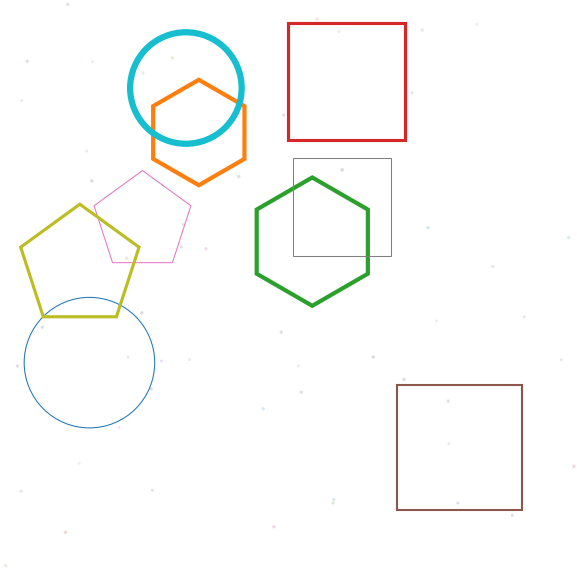[{"shape": "circle", "thickness": 0.5, "radius": 0.57, "center": [0.155, 0.371]}, {"shape": "hexagon", "thickness": 2, "radius": 0.46, "center": [0.344, 0.77]}, {"shape": "hexagon", "thickness": 2, "radius": 0.56, "center": [0.541, 0.581]}, {"shape": "square", "thickness": 1.5, "radius": 0.51, "center": [0.6, 0.858]}, {"shape": "square", "thickness": 1, "radius": 0.54, "center": [0.796, 0.225]}, {"shape": "pentagon", "thickness": 0.5, "radius": 0.44, "center": [0.247, 0.616]}, {"shape": "square", "thickness": 0.5, "radius": 0.42, "center": [0.591, 0.641]}, {"shape": "pentagon", "thickness": 1.5, "radius": 0.54, "center": [0.138, 0.538]}, {"shape": "circle", "thickness": 3, "radius": 0.48, "center": [0.322, 0.847]}]